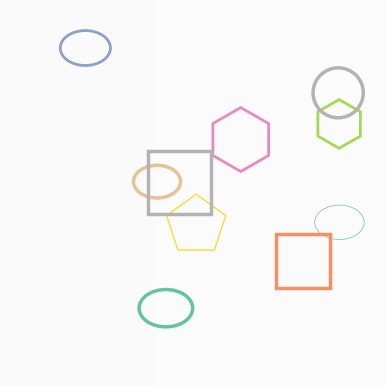[{"shape": "oval", "thickness": 2.5, "radius": 0.35, "center": [0.428, 0.2]}, {"shape": "oval", "thickness": 0.5, "radius": 0.32, "center": [0.876, 0.423]}, {"shape": "square", "thickness": 2.5, "radius": 0.35, "center": [0.783, 0.322]}, {"shape": "oval", "thickness": 2, "radius": 0.32, "center": [0.22, 0.875]}, {"shape": "hexagon", "thickness": 2, "radius": 0.42, "center": [0.621, 0.638]}, {"shape": "hexagon", "thickness": 2, "radius": 0.32, "center": [0.875, 0.678]}, {"shape": "pentagon", "thickness": 1, "radius": 0.4, "center": [0.506, 0.415]}, {"shape": "oval", "thickness": 2.5, "radius": 0.3, "center": [0.405, 0.528]}, {"shape": "circle", "thickness": 2.5, "radius": 0.32, "center": [0.873, 0.759]}, {"shape": "square", "thickness": 2.5, "radius": 0.41, "center": [0.463, 0.526]}]